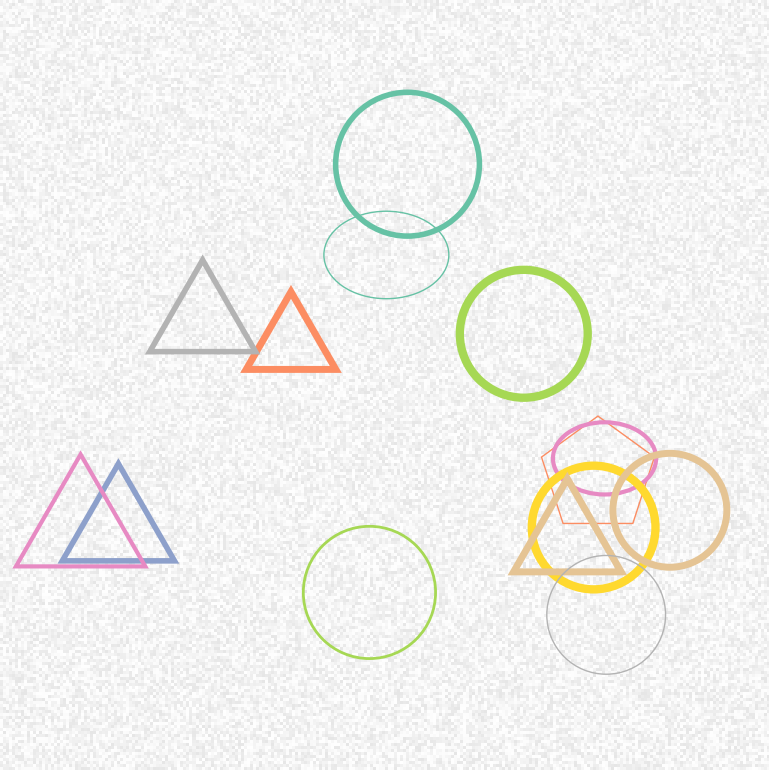[{"shape": "circle", "thickness": 2, "radius": 0.47, "center": [0.529, 0.787]}, {"shape": "oval", "thickness": 0.5, "radius": 0.41, "center": [0.502, 0.669]}, {"shape": "pentagon", "thickness": 0.5, "radius": 0.39, "center": [0.777, 0.383]}, {"shape": "triangle", "thickness": 2.5, "radius": 0.34, "center": [0.378, 0.554]}, {"shape": "triangle", "thickness": 2, "radius": 0.42, "center": [0.154, 0.314]}, {"shape": "triangle", "thickness": 1.5, "radius": 0.48, "center": [0.105, 0.313]}, {"shape": "oval", "thickness": 1.5, "radius": 0.33, "center": [0.785, 0.405]}, {"shape": "circle", "thickness": 3, "radius": 0.42, "center": [0.68, 0.567]}, {"shape": "circle", "thickness": 1, "radius": 0.43, "center": [0.48, 0.231]}, {"shape": "circle", "thickness": 3, "radius": 0.4, "center": [0.771, 0.315]}, {"shape": "circle", "thickness": 2.5, "radius": 0.37, "center": [0.87, 0.337]}, {"shape": "triangle", "thickness": 2.5, "radius": 0.4, "center": [0.737, 0.298]}, {"shape": "triangle", "thickness": 2, "radius": 0.4, "center": [0.263, 0.583]}, {"shape": "circle", "thickness": 0.5, "radius": 0.39, "center": [0.787, 0.201]}]